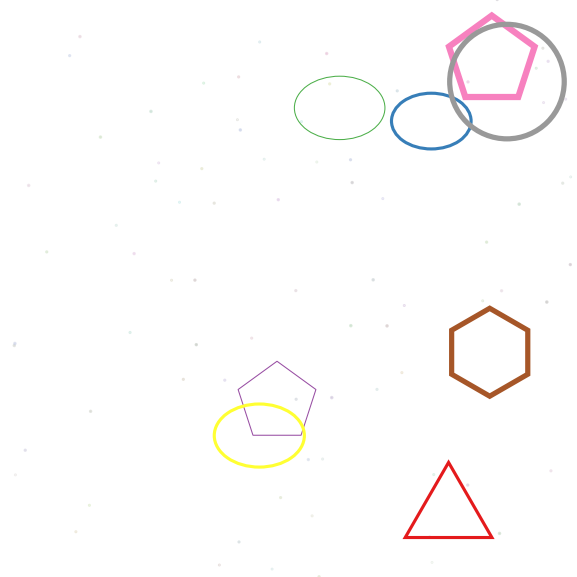[{"shape": "triangle", "thickness": 1.5, "radius": 0.43, "center": [0.777, 0.112]}, {"shape": "oval", "thickness": 1.5, "radius": 0.34, "center": [0.747, 0.789]}, {"shape": "oval", "thickness": 0.5, "radius": 0.39, "center": [0.588, 0.812]}, {"shape": "pentagon", "thickness": 0.5, "radius": 0.35, "center": [0.48, 0.303]}, {"shape": "oval", "thickness": 1.5, "radius": 0.39, "center": [0.449, 0.245]}, {"shape": "hexagon", "thickness": 2.5, "radius": 0.38, "center": [0.848, 0.389]}, {"shape": "pentagon", "thickness": 3, "radius": 0.39, "center": [0.852, 0.894]}, {"shape": "circle", "thickness": 2.5, "radius": 0.5, "center": [0.878, 0.858]}]